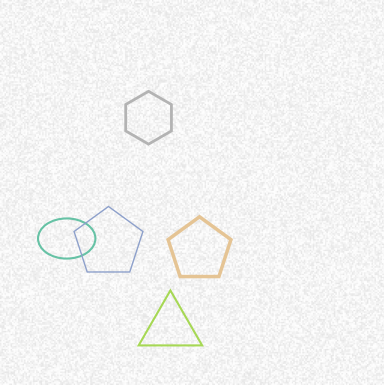[{"shape": "oval", "thickness": 1.5, "radius": 0.37, "center": [0.173, 0.38]}, {"shape": "pentagon", "thickness": 1, "radius": 0.47, "center": [0.282, 0.37]}, {"shape": "triangle", "thickness": 1.5, "radius": 0.48, "center": [0.443, 0.15]}, {"shape": "pentagon", "thickness": 2.5, "radius": 0.43, "center": [0.518, 0.351]}, {"shape": "hexagon", "thickness": 2, "radius": 0.34, "center": [0.386, 0.694]}]